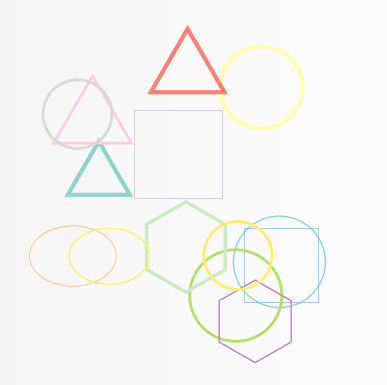[{"shape": "circle", "thickness": 1, "radius": 0.59, "center": [0.721, 0.32]}, {"shape": "triangle", "thickness": 3, "radius": 0.46, "center": [0.255, 0.54]}, {"shape": "circle", "thickness": 3, "radius": 0.53, "center": [0.675, 0.773]}, {"shape": "square", "thickness": 0.5, "radius": 0.57, "center": [0.459, 0.6]}, {"shape": "triangle", "thickness": 3, "radius": 0.55, "center": [0.484, 0.815]}, {"shape": "square", "thickness": 0.5, "radius": 0.48, "center": [0.725, 0.312]}, {"shape": "oval", "thickness": 0.5, "radius": 0.56, "center": [0.188, 0.335]}, {"shape": "circle", "thickness": 2, "radius": 0.59, "center": [0.608, 0.232]}, {"shape": "triangle", "thickness": 2, "radius": 0.58, "center": [0.239, 0.686]}, {"shape": "circle", "thickness": 2, "radius": 0.45, "center": [0.2, 0.704]}, {"shape": "hexagon", "thickness": 1, "radius": 0.54, "center": [0.658, 0.165]}, {"shape": "hexagon", "thickness": 2.5, "radius": 0.59, "center": [0.48, 0.358]}, {"shape": "oval", "thickness": 1, "radius": 0.52, "center": [0.282, 0.334]}, {"shape": "circle", "thickness": 2, "radius": 0.44, "center": [0.614, 0.336]}]